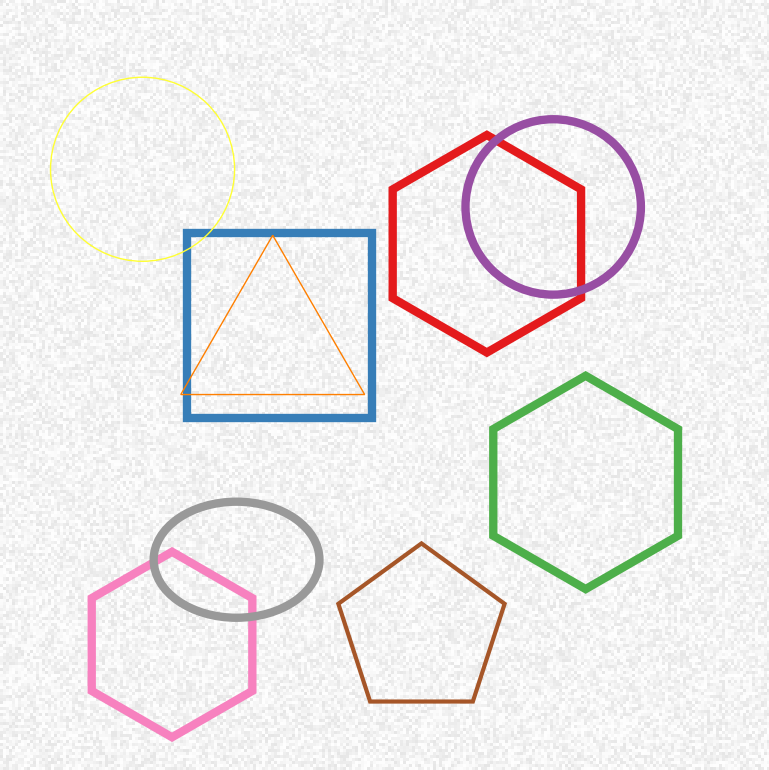[{"shape": "hexagon", "thickness": 3, "radius": 0.71, "center": [0.632, 0.683]}, {"shape": "square", "thickness": 3, "radius": 0.6, "center": [0.363, 0.577]}, {"shape": "hexagon", "thickness": 3, "radius": 0.69, "center": [0.761, 0.373]}, {"shape": "circle", "thickness": 3, "radius": 0.57, "center": [0.718, 0.731]}, {"shape": "triangle", "thickness": 0.5, "radius": 0.69, "center": [0.354, 0.557]}, {"shape": "circle", "thickness": 0.5, "radius": 0.6, "center": [0.185, 0.78]}, {"shape": "pentagon", "thickness": 1.5, "radius": 0.57, "center": [0.547, 0.181]}, {"shape": "hexagon", "thickness": 3, "radius": 0.6, "center": [0.223, 0.163]}, {"shape": "oval", "thickness": 3, "radius": 0.54, "center": [0.307, 0.273]}]